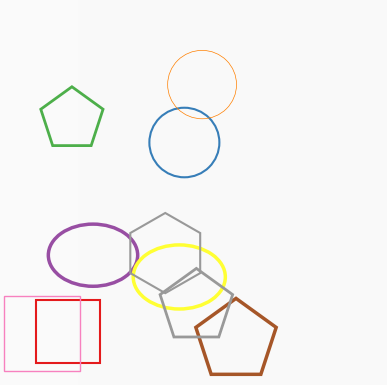[{"shape": "square", "thickness": 1.5, "radius": 0.41, "center": [0.175, 0.139]}, {"shape": "circle", "thickness": 1.5, "radius": 0.45, "center": [0.476, 0.63]}, {"shape": "pentagon", "thickness": 2, "radius": 0.42, "center": [0.186, 0.69]}, {"shape": "oval", "thickness": 2.5, "radius": 0.58, "center": [0.24, 0.337]}, {"shape": "circle", "thickness": 0.5, "radius": 0.44, "center": [0.522, 0.78]}, {"shape": "oval", "thickness": 2.5, "radius": 0.59, "center": [0.463, 0.281]}, {"shape": "pentagon", "thickness": 2.5, "radius": 0.55, "center": [0.609, 0.116]}, {"shape": "square", "thickness": 1, "radius": 0.49, "center": [0.108, 0.134]}, {"shape": "hexagon", "thickness": 1.5, "radius": 0.52, "center": [0.426, 0.343]}, {"shape": "pentagon", "thickness": 2, "radius": 0.49, "center": [0.507, 0.204]}]